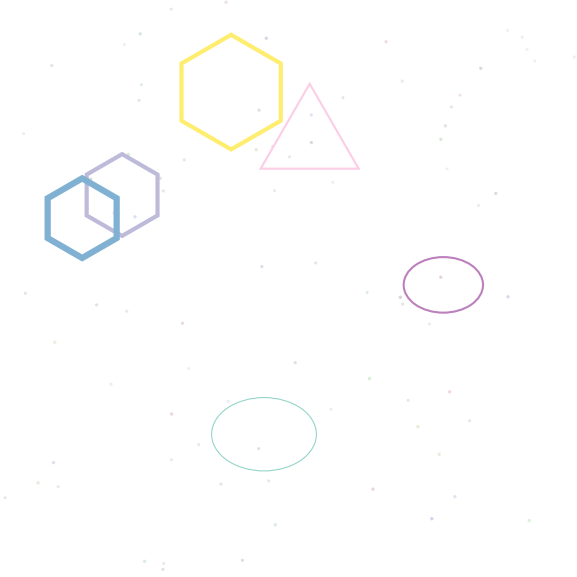[{"shape": "oval", "thickness": 0.5, "radius": 0.45, "center": [0.457, 0.247]}, {"shape": "hexagon", "thickness": 2, "radius": 0.35, "center": [0.211, 0.661]}, {"shape": "hexagon", "thickness": 3, "radius": 0.34, "center": [0.142, 0.621]}, {"shape": "triangle", "thickness": 1, "radius": 0.49, "center": [0.536, 0.756]}, {"shape": "oval", "thickness": 1, "radius": 0.34, "center": [0.768, 0.506]}, {"shape": "hexagon", "thickness": 2, "radius": 0.5, "center": [0.4, 0.84]}]